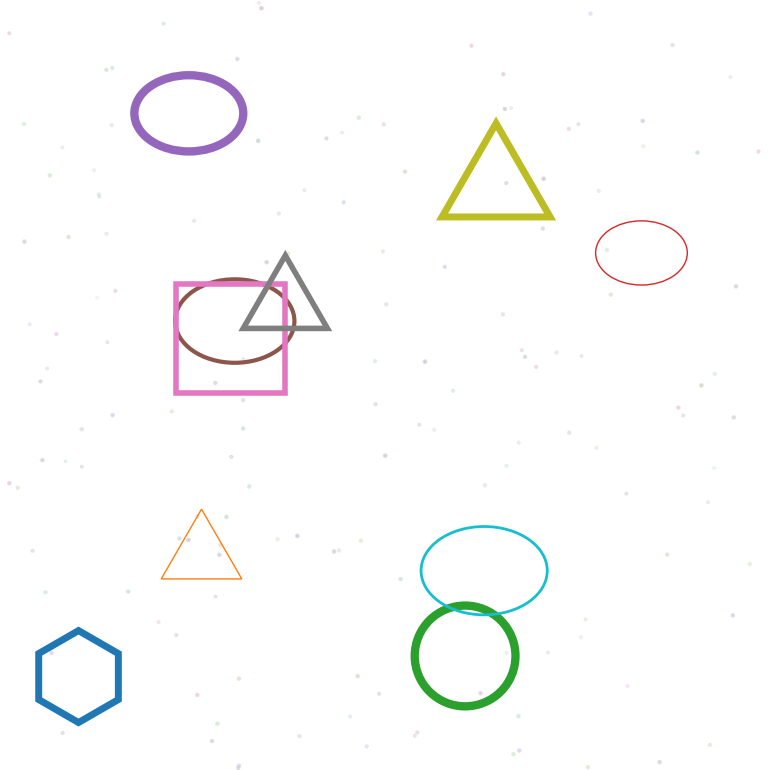[{"shape": "hexagon", "thickness": 2.5, "radius": 0.3, "center": [0.102, 0.121]}, {"shape": "triangle", "thickness": 0.5, "radius": 0.3, "center": [0.262, 0.278]}, {"shape": "circle", "thickness": 3, "radius": 0.33, "center": [0.604, 0.148]}, {"shape": "oval", "thickness": 0.5, "radius": 0.3, "center": [0.833, 0.671]}, {"shape": "oval", "thickness": 3, "radius": 0.35, "center": [0.245, 0.853]}, {"shape": "oval", "thickness": 1.5, "radius": 0.39, "center": [0.305, 0.583]}, {"shape": "square", "thickness": 2, "radius": 0.36, "center": [0.299, 0.561]}, {"shape": "triangle", "thickness": 2, "radius": 0.32, "center": [0.371, 0.605]}, {"shape": "triangle", "thickness": 2.5, "radius": 0.41, "center": [0.644, 0.759]}, {"shape": "oval", "thickness": 1, "radius": 0.41, "center": [0.629, 0.259]}]